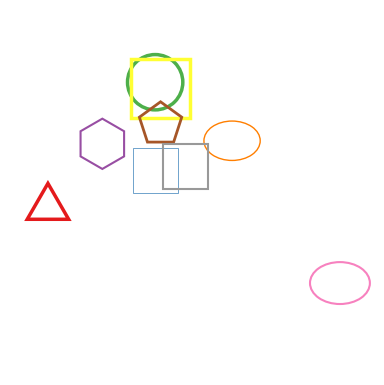[{"shape": "triangle", "thickness": 2.5, "radius": 0.31, "center": [0.124, 0.461]}, {"shape": "square", "thickness": 0.5, "radius": 0.29, "center": [0.404, 0.557]}, {"shape": "circle", "thickness": 2.5, "radius": 0.36, "center": [0.403, 0.786]}, {"shape": "hexagon", "thickness": 1.5, "radius": 0.33, "center": [0.266, 0.626]}, {"shape": "oval", "thickness": 1, "radius": 0.37, "center": [0.603, 0.634]}, {"shape": "square", "thickness": 2.5, "radius": 0.39, "center": [0.417, 0.77]}, {"shape": "pentagon", "thickness": 2, "radius": 0.29, "center": [0.417, 0.678]}, {"shape": "oval", "thickness": 1.5, "radius": 0.39, "center": [0.883, 0.265]}, {"shape": "square", "thickness": 1.5, "radius": 0.29, "center": [0.483, 0.567]}]